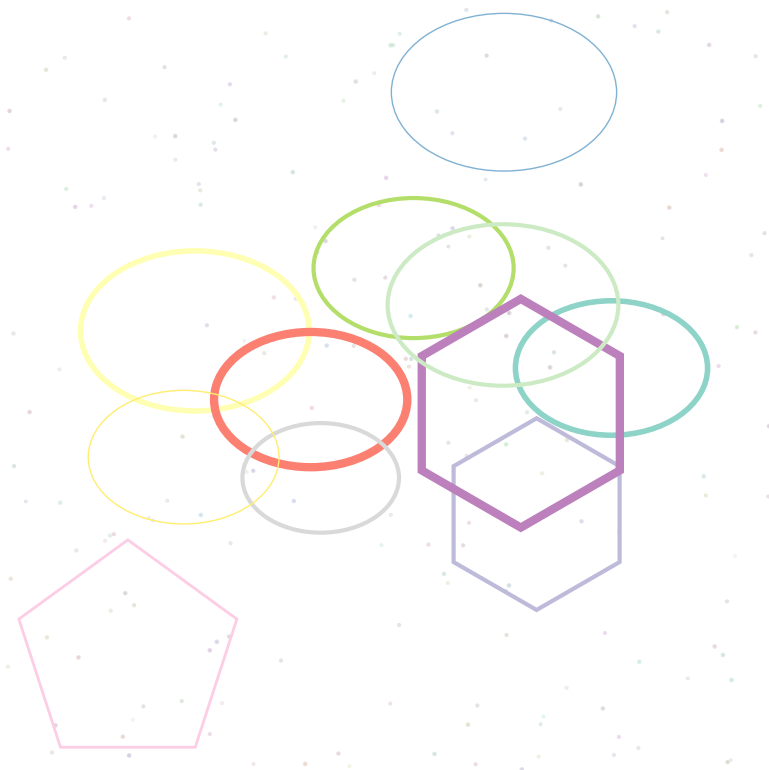[{"shape": "oval", "thickness": 2, "radius": 0.62, "center": [0.794, 0.522]}, {"shape": "oval", "thickness": 2, "radius": 0.74, "center": [0.253, 0.57]}, {"shape": "hexagon", "thickness": 1.5, "radius": 0.62, "center": [0.697, 0.332]}, {"shape": "oval", "thickness": 3, "radius": 0.63, "center": [0.403, 0.481]}, {"shape": "oval", "thickness": 0.5, "radius": 0.73, "center": [0.655, 0.88]}, {"shape": "oval", "thickness": 1.5, "radius": 0.65, "center": [0.537, 0.652]}, {"shape": "pentagon", "thickness": 1, "radius": 0.74, "center": [0.166, 0.15]}, {"shape": "oval", "thickness": 1.5, "radius": 0.51, "center": [0.416, 0.379]}, {"shape": "hexagon", "thickness": 3, "radius": 0.74, "center": [0.676, 0.463]}, {"shape": "oval", "thickness": 1.5, "radius": 0.75, "center": [0.653, 0.604]}, {"shape": "oval", "thickness": 0.5, "radius": 0.62, "center": [0.238, 0.406]}]